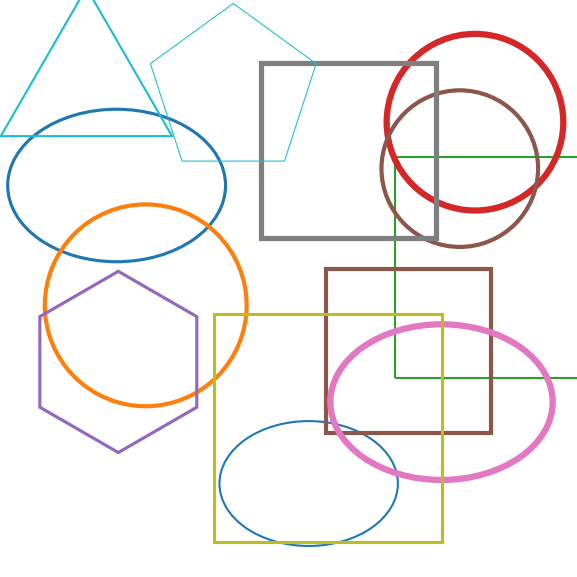[{"shape": "oval", "thickness": 1.5, "radius": 0.94, "center": [0.202, 0.678]}, {"shape": "oval", "thickness": 1, "radius": 0.77, "center": [0.534, 0.162]}, {"shape": "circle", "thickness": 2, "radius": 0.87, "center": [0.252, 0.47]}, {"shape": "square", "thickness": 1, "radius": 0.96, "center": [0.875, 0.536]}, {"shape": "circle", "thickness": 3, "radius": 0.76, "center": [0.822, 0.788]}, {"shape": "hexagon", "thickness": 1.5, "radius": 0.78, "center": [0.205, 0.372]}, {"shape": "square", "thickness": 2, "radius": 0.71, "center": [0.707, 0.391]}, {"shape": "circle", "thickness": 2, "radius": 0.68, "center": [0.796, 0.707]}, {"shape": "oval", "thickness": 3, "radius": 0.96, "center": [0.765, 0.303]}, {"shape": "square", "thickness": 2.5, "radius": 0.76, "center": [0.603, 0.739]}, {"shape": "square", "thickness": 1.5, "radius": 0.99, "center": [0.568, 0.258]}, {"shape": "triangle", "thickness": 1, "radius": 0.86, "center": [0.15, 0.849]}, {"shape": "pentagon", "thickness": 0.5, "radius": 0.75, "center": [0.404, 0.842]}]